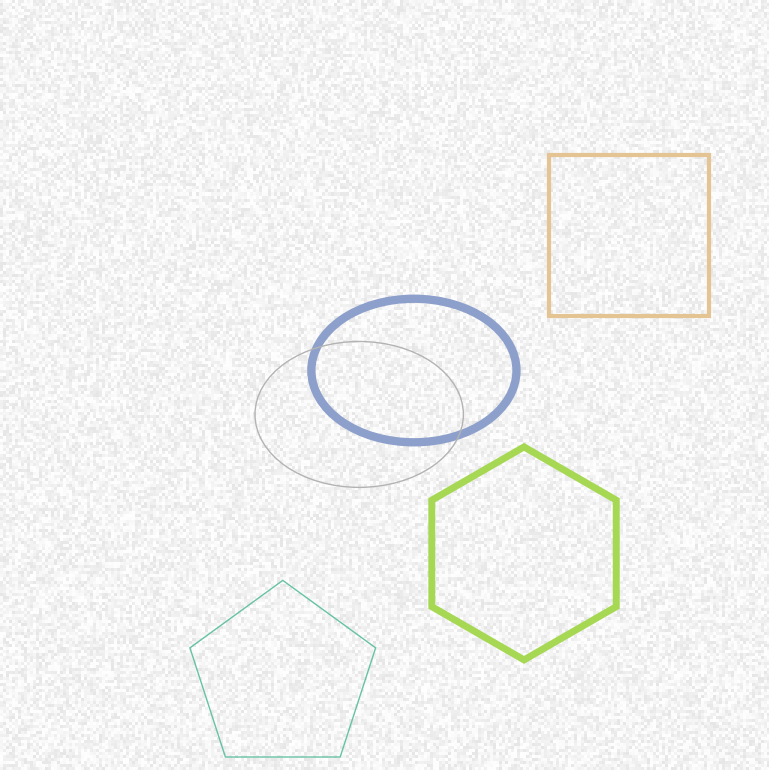[{"shape": "pentagon", "thickness": 0.5, "radius": 0.63, "center": [0.367, 0.119]}, {"shape": "oval", "thickness": 3, "radius": 0.67, "center": [0.538, 0.519]}, {"shape": "hexagon", "thickness": 2.5, "radius": 0.69, "center": [0.681, 0.281]}, {"shape": "square", "thickness": 1.5, "radius": 0.52, "center": [0.817, 0.694]}, {"shape": "oval", "thickness": 0.5, "radius": 0.68, "center": [0.466, 0.462]}]